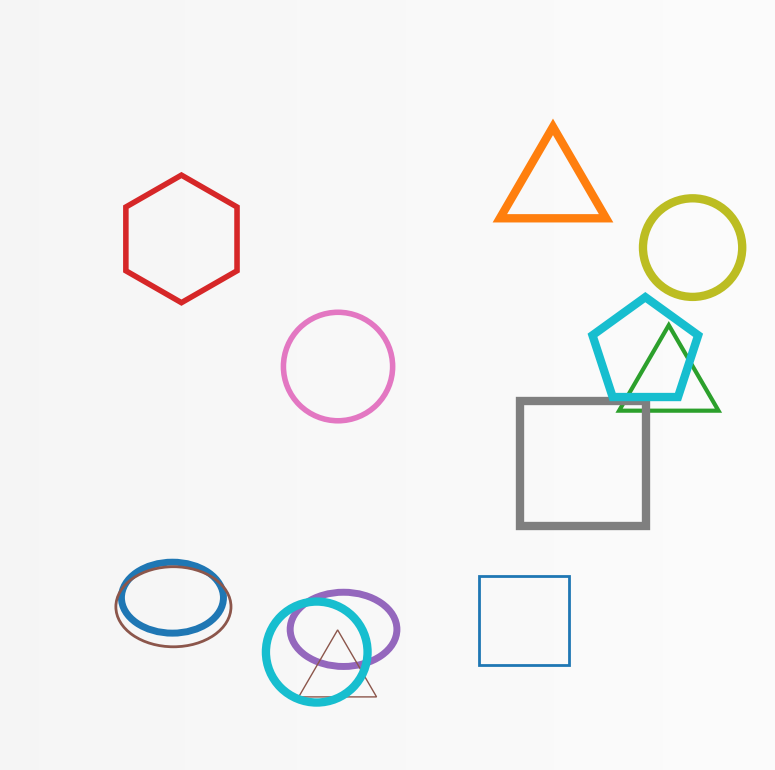[{"shape": "oval", "thickness": 2.5, "radius": 0.33, "center": [0.223, 0.224]}, {"shape": "square", "thickness": 1, "radius": 0.29, "center": [0.676, 0.194]}, {"shape": "triangle", "thickness": 3, "radius": 0.4, "center": [0.714, 0.756]}, {"shape": "triangle", "thickness": 1.5, "radius": 0.37, "center": [0.863, 0.504]}, {"shape": "hexagon", "thickness": 2, "radius": 0.41, "center": [0.234, 0.69]}, {"shape": "oval", "thickness": 2.5, "radius": 0.34, "center": [0.443, 0.183]}, {"shape": "triangle", "thickness": 0.5, "radius": 0.29, "center": [0.436, 0.124]}, {"shape": "oval", "thickness": 1, "radius": 0.37, "center": [0.224, 0.212]}, {"shape": "circle", "thickness": 2, "radius": 0.35, "center": [0.436, 0.524]}, {"shape": "square", "thickness": 3, "radius": 0.41, "center": [0.752, 0.398]}, {"shape": "circle", "thickness": 3, "radius": 0.32, "center": [0.894, 0.678]}, {"shape": "circle", "thickness": 3, "radius": 0.33, "center": [0.409, 0.153]}, {"shape": "pentagon", "thickness": 3, "radius": 0.36, "center": [0.833, 0.542]}]